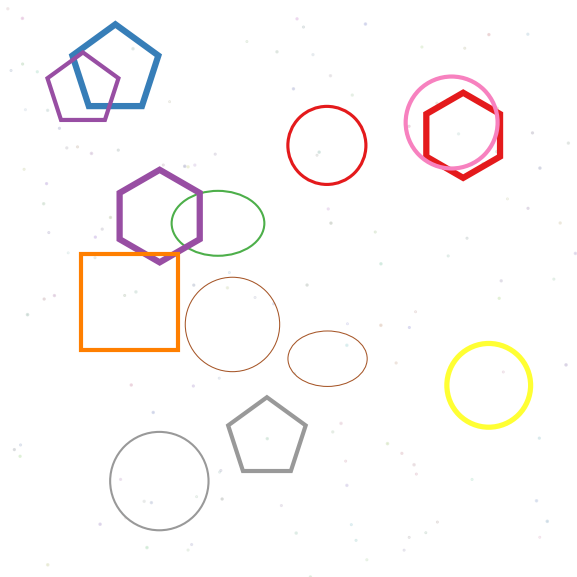[{"shape": "hexagon", "thickness": 3, "radius": 0.37, "center": [0.802, 0.765]}, {"shape": "circle", "thickness": 1.5, "radius": 0.34, "center": [0.566, 0.747]}, {"shape": "pentagon", "thickness": 3, "radius": 0.39, "center": [0.2, 0.879]}, {"shape": "oval", "thickness": 1, "radius": 0.4, "center": [0.377, 0.612]}, {"shape": "pentagon", "thickness": 2, "radius": 0.32, "center": [0.144, 0.844]}, {"shape": "hexagon", "thickness": 3, "radius": 0.4, "center": [0.276, 0.625]}, {"shape": "square", "thickness": 2, "radius": 0.42, "center": [0.224, 0.476]}, {"shape": "circle", "thickness": 2.5, "radius": 0.36, "center": [0.846, 0.332]}, {"shape": "circle", "thickness": 0.5, "radius": 0.41, "center": [0.403, 0.437]}, {"shape": "oval", "thickness": 0.5, "radius": 0.34, "center": [0.567, 0.378]}, {"shape": "circle", "thickness": 2, "radius": 0.4, "center": [0.782, 0.787]}, {"shape": "pentagon", "thickness": 2, "radius": 0.35, "center": [0.462, 0.241]}, {"shape": "circle", "thickness": 1, "radius": 0.43, "center": [0.276, 0.166]}]